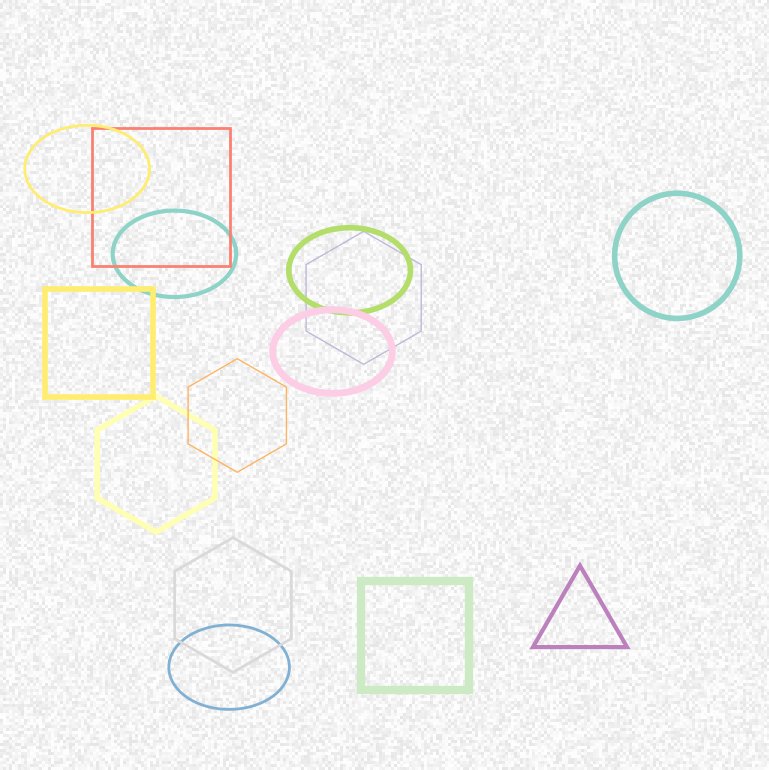[{"shape": "circle", "thickness": 2, "radius": 0.41, "center": [0.88, 0.668]}, {"shape": "oval", "thickness": 1.5, "radius": 0.4, "center": [0.227, 0.67]}, {"shape": "hexagon", "thickness": 2, "radius": 0.44, "center": [0.203, 0.397]}, {"shape": "hexagon", "thickness": 0.5, "radius": 0.43, "center": [0.472, 0.613]}, {"shape": "square", "thickness": 1, "radius": 0.45, "center": [0.209, 0.745]}, {"shape": "oval", "thickness": 1, "radius": 0.39, "center": [0.298, 0.134]}, {"shape": "hexagon", "thickness": 0.5, "radius": 0.37, "center": [0.308, 0.46]}, {"shape": "oval", "thickness": 2, "radius": 0.39, "center": [0.454, 0.649]}, {"shape": "oval", "thickness": 2.5, "radius": 0.39, "center": [0.432, 0.544]}, {"shape": "hexagon", "thickness": 1, "radius": 0.44, "center": [0.303, 0.214]}, {"shape": "triangle", "thickness": 1.5, "radius": 0.35, "center": [0.753, 0.195]}, {"shape": "square", "thickness": 3, "radius": 0.35, "center": [0.539, 0.175]}, {"shape": "square", "thickness": 2, "radius": 0.35, "center": [0.129, 0.554]}, {"shape": "oval", "thickness": 1, "radius": 0.41, "center": [0.113, 0.781]}]